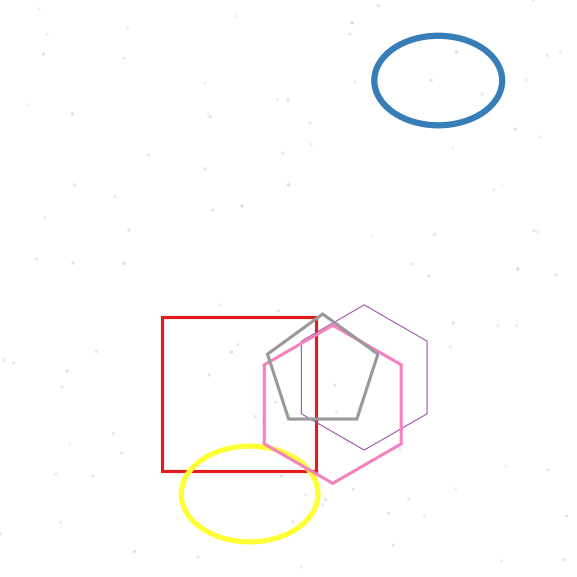[{"shape": "square", "thickness": 1.5, "radius": 0.67, "center": [0.414, 0.317]}, {"shape": "oval", "thickness": 3, "radius": 0.55, "center": [0.759, 0.86]}, {"shape": "hexagon", "thickness": 0.5, "radius": 0.63, "center": [0.631, 0.345]}, {"shape": "oval", "thickness": 2.5, "radius": 0.59, "center": [0.432, 0.144]}, {"shape": "hexagon", "thickness": 1.5, "radius": 0.68, "center": [0.576, 0.299]}, {"shape": "pentagon", "thickness": 1.5, "radius": 0.5, "center": [0.559, 0.355]}]